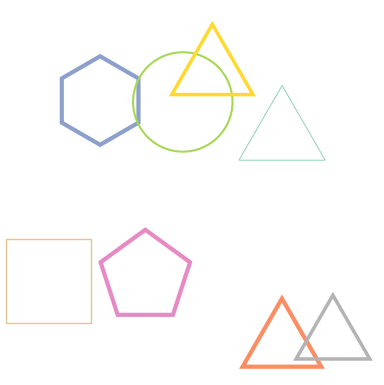[{"shape": "triangle", "thickness": 0.5, "radius": 0.65, "center": [0.733, 0.649]}, {"shape": "triangle", "thickness": 3, "radius": 0.59, "center": [0.732, 0.107]}, {"shape": "hexagon", "thickness": 3, "radius": 0.57, "center": [0.26, 0.739]}, {"shape": "pentagon", "thickness": 3, "radius": 0.61, "center": [0.377, 0.281]}, {"shape": "circle", "thickness": 1.5, "radius": 0.65, "center": [0.475, 0.735]}, {"shape": "triangle", "thickness": 2.5, "radius": 0.61, "center": [0.552, 0.815]}, {"shape": "square", "thickness": 1, "radius": 0.55, "center": [0.127, 0.27]}, {"shape": "triangle", "thickness": 2.5, "radius": 0.55, "center": [0.865, 0.123]}]